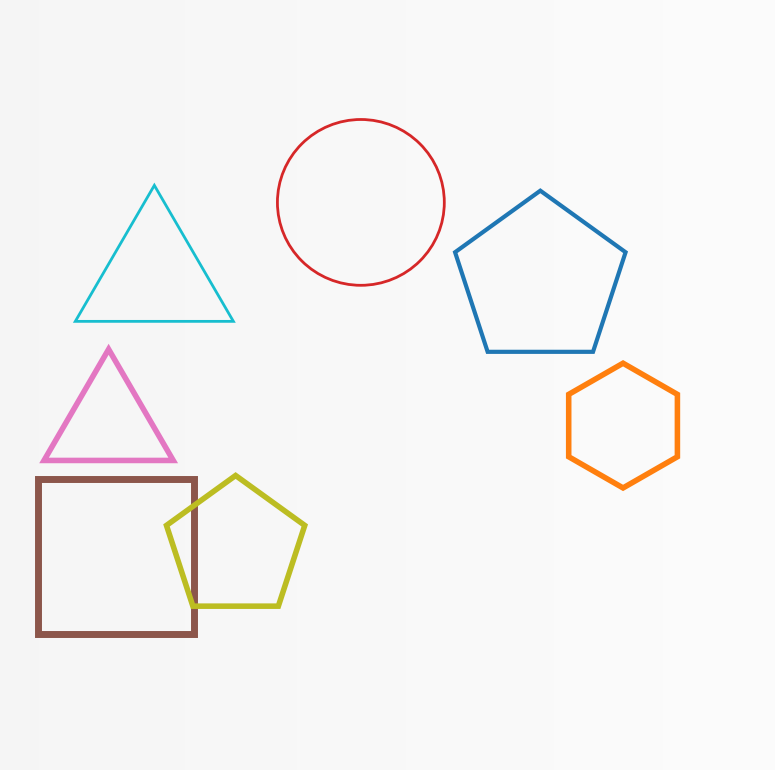[{"shape": "pentagon", "thickness": 1.5, "radius": 0.58, "center": [0.697, 0.637]}, {"shape": "hexagon", "thickness": 2, "radius": 0.4, "center": [0.804, 0.447]}, {"shape": "circle", "thickness": 1, "radius": 0.54, "center": [0.466, 0.737]}, {"shape": "square", "thickness": 2.5, "radius": 0.5, "center": [0.15, 0.277]}, {"shape": "triangle", "thickness": 2, "radius": 0.48, "center": [0.14, 0.45]}, {"shape": "pentagon", "thickness": 2, "radius": 0.47, "center": [0.304, 0.289]}, {"shape": "triangle", "thickness": 1, "radius": 0.59, "center": [0.199, 0.642]}]